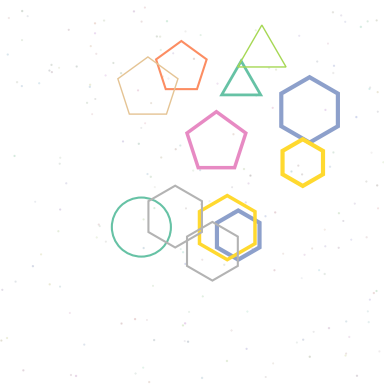[{"shape": "circle", "thickness": 1.5, "radius": 0.38, "center": [0.367, 0.41]}, {"shape": "triangle", "thickness": 2, "radius": 0.29, "center": [0.626, 0.783]}, {"shape": "pentagon", "thickness": 1.5, "radius": 0.35, "center": [0.471, 0.824]}, {"shape": "hexagon", "thickness": 3, "radius": 0.42, "center": [0.804, 0.715]}, {"shape": "hexagon", "thickness": 3, "radius": 0.32, "center": [0.619, 0.389]}, {"shape": "pentagon", "thickness": 2.5, "radius": 0.4, "center": [0.562, 0.629]}, {"shape": "triangle", "thickness": 1, "radius": 0.36, "center": [0.68, 0.862]}, {"shape": "hexagon", "thickness": 2.5, "radius": 0.42, "center": [0.59, 0.409]}, {"shape": "hexagon", "thickness": 3, "radius": 0.3, "center": [0.786, 0.578]}, {"shape": "pentagon", "thickness": 1, "radius": 0.41, "center": [0.384, 0.77]}, {"shape": "hexagon", "thickness": 1.5, "radius": 0.4, "center": [0.455, 0.437]}, {"shape": "hexagon", "thickness": 1.5, "radius": 0.38, "center": [0.552, 0.347]}]